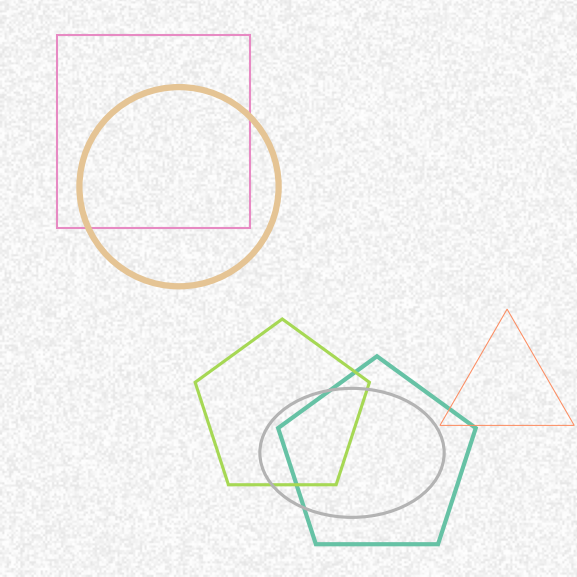[{"shape": "pentagon", "thickness": 2, "radius": 0.9, "center": [0.653, 0.202]}, {"shape": "triangle", "thickness": 0.5, "radius": 0.67, "center": [0.878, 0.33]}, {"shape": "square", "thickness": 1, "radius": 0.83, "center": [0.266, 0.771]}, {"shape": "pentagon", "thickness": 1.5, "radius": 0.79, "center": [0.489, 0.288]}, {"shape": "circle", "thickness": 3, "radius": 0.86, "center": [0.31, 0.676]}, {"shape": "oval", "thickness": 1.5, "radius": 0.8, "center": [0.61, 0.215]}]